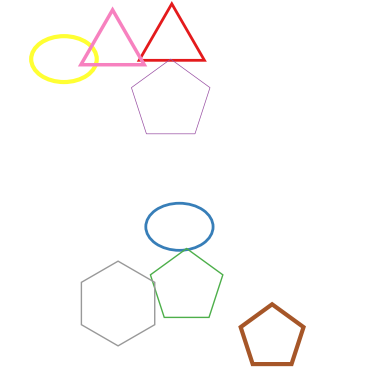[{"shape": "triangle", "thickness": 2, "radius": 0.49, "center": [0.446, 0.892]}, {"shape": "oval", "thickness": 2, "radius": 0.44, "center": [0.466, 0.411]}, {"shape": "pentagon", "thickness": 1, "radius": 0.49, "center": [0.485, 0.256]}, {"shape": "pentagon", "thickness": 0.5, "radius": 0.54, "center": [0.443, 0.739]}, {"shape": "oval", "thickness": 3, "radius": 0.43, "center": [0.166, 0.846]}, {"shape": "pentagon", "thickness": 3, "radius": 0.43, "center": [0.707, 0.124]}, {"shape": "triangle", "thickness": 2.5, "radius": 0.47, "center": [0.292, 0.879]}, {"shape": "hexagon", "thickness": 1, "radius": 0.55, "center": [0.307, 0.212]}]